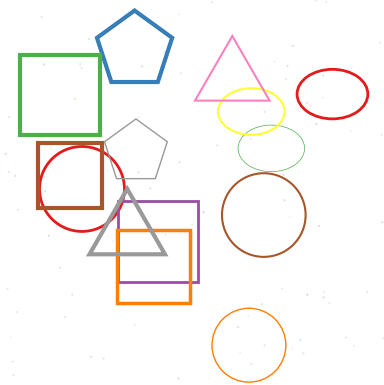[{"shape": "oval", "thickness": 2, "radius": 0.46, "center": [0.864, 0.756]}, {"shape": "circle", "thickness": 2, "radius": 0.55, "center": [0.213, 0.509]}, {"shape": "pentagon", "thickness": 3, "radius": 0.51, "center": [0.35, 0.87]}, {"shape": "square", "thickness": 3, "radius": 0.52, "center": [0.156, 0.754]}, {"shape": "oval", "thickness": 0.5, "radius": 0.43, "center": [0.705, 0.615]}, {"shape": "square", "thickness": 2, "radius": 0.52, "center": [0.41, 0.373]}, {"shape": "circle", "thickness": 1, "radius": 0.48, "center": [0.647, 0.103]}, {"shape": "square", "thickness": 2.5, "radius": 0.48, "center": [0.399, 0.308]}, {"shape": "oval", "thickness": 1.5, "radius": 0.43, "center": [0.653, 0.71]}, {"shape": "square", "thickness": 3, "radius": 0.42, "center": [0.182, 0.545]}, {"shape": "circle", "thickness": 1.5, "radius": 0.54, "center": [0.685, 0.441]}, {"shape": "triangle", "thickness": 1.5, "radius": 0.56, "center": [0.603, 0.795]}, {"shape": "pentagon", "thickness": 1, "radius": 0.43, "center": [0.353, 0.605]}, {"shape": "triangle", "thickness": 3, "radius": 0.57, "center": [0.33, 0.396]}]